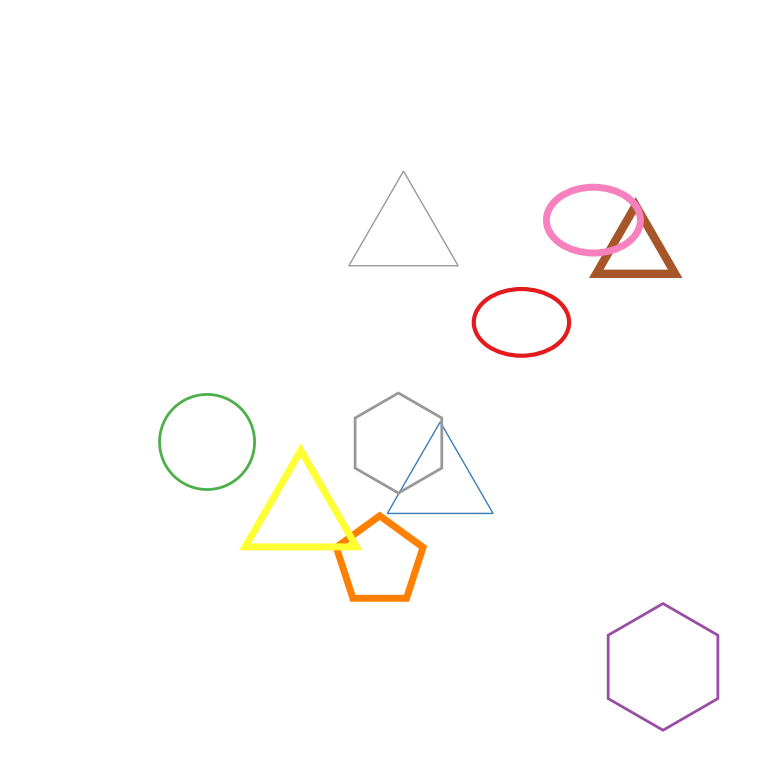[{"shape": "oval", "thickness": 1.5, "radius": 0.31, "center": [0.677, 0.581]}, {"shape": "triangle", "thickness": 0.5, "radius": 0.4, "center": [0.572, 0.373]}, {"shape": "circle", "thickness": 1, "radius": 0.31, "center": [0.269, 0.426]}, {"shape": "hexagon", "thickness": 1, "radius": 0.41, "center": [0.861, 0.134]}, {"shape": "pentagon", "thickness": 2.5, "radius": 0.3, "center": [0.493, 0.271]}, {"shape": "triangle", "thickness": 2.5, "radius": 0.42, "center": [0.391, 0.332]}, {"shape": "triangle", "thickness": 3, "radius": 0.3, "center": [0.826, 0.674]}, {"shape": "oval", "thickness": 2.5, "radius": 0.31, "center": [0.771, 0.714]}, {"shape": "hexagon", "thickness": 1, "radius": 0.32, "center": [0.517, 0.425]}, {"shape": "triangle", "thickness": 0.5, "radius": 0.41, "center": [0.524, 0.696]}]